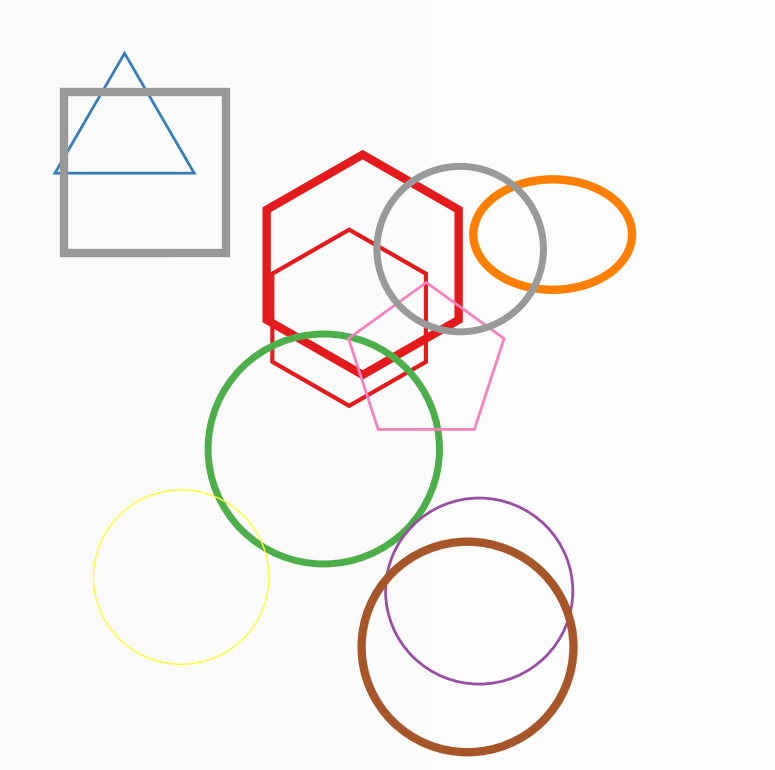[{"shape": "hexagon", "thickness": 1.5, "radius": 0.57, "center": [0.45, 0.587]}, {"shape": "hexagon", "thickness": 3, "radius": 0.72, "center": [0.468, 0.656]}, {"shape": "triangle", "thickness": 1, "radius": 0.52, "center": [0.161, 0.827]}, {"shape": "circle", "thickness": 2.5, "radius": 0.75, "center": [0.418, 0.417]}, {"shape": "circle", "thickness": 1, "radius": 0.6, "center": [0.618, 0.232]}, {"shape": "oval", "thickness": 3, "radius": 0.51, "center": [0.713, 0.695]}, {"shape": "circle", "thickness": 0.5, "radius": 0.57, "center": [0.234, 0.25]}, {"shape": "circle", "thickness": 3, "radius": 0.68, "center": [0.603, 0.16]}, {"shape": "pentagon", "thickness": 1, "radius": 0.53, "center": [0.55, 0.528]}, {"shape": "circle", "thickness": 2.5, "radius": 0.54, "center": [0.594, 0.677]}, {"shape": "square", "thickness": 3, "radius": 0.52, "center": [0.187, 0.776]}]